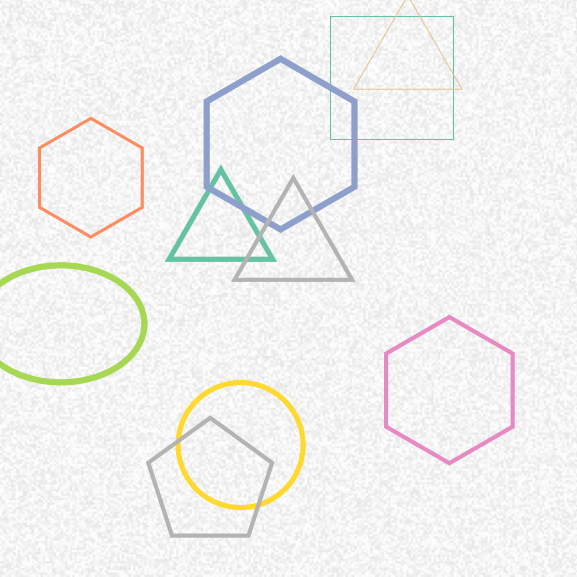[{"shape": "square", "thickness": 0.5, "radius": 0.54, "center": [0.678, 0.865]}, {"shape": "triangle", "thickness": 2.5, "radius": 0.52, "center": [0.383, 0.602]}, {"shape": "hexagon", "thickness": 1.5, "radius": 0.51, "center": [0.157, 0.691]}, {"shape": "hexagon", "thickness": 3, "radius": 0.74, "center": [0.486, 0.75]}, {"shape": "hexagon", "thickness": 2, "radius": 0.63, "center": [0.778, 0.324]}, {"shape": "oval", "thickness": 3, "radius": 0.72, "center": [0.105, 0.438]}, {"shape": "circle", "thickness": 2.5, "radius": 0.54, "center": [0.417, 0.228]}, {"shape": "triangle", "thickness": 0.5, "radius": 0.54, "center": [0.706, 0.899]}, {"shape": "pentagon", "thickness": 2, "radius": 0.56, "center": [0.364, 0.163]}, {"shape": "triangle", "thickness": 2, "radius": 0.59, "center": [0.508, 0.573]}]